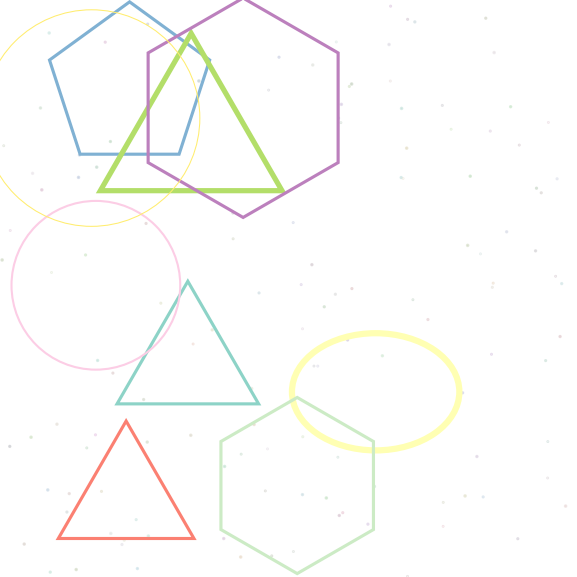[{"shape": "triangle", "thickness": 1.5, "radius": 0.71, "center": [0.325, 0.371]}, {"shape": "oval", "thickness": 3, "radius": 0.72, "center": [0.65, 0.321]}, {"shape": "triangle", "thickness": 1.5, "radius": 0.68, "center": [0.218, 0.134]}, {"shape": "pentagon", "thickness": 1.5, "radius": 0.73, "center": [0.224, 0.85]}, {"shape": "triangle", "thickness": 2.5, "radius": 0.91, "center": [0.331, 0.76]}, {"shape": "circle", "thickness": 1, "radius": 0.73, "center": [0.166, 0.505]}, {"shape": "hexagon", "thickness": 1.5, "radius": 0.95, "center": [0.421, 0.813]}, {"shape": "hexagon", "thickness": 1.5, "radius": 0.76, "center": [0.515, 0.158]}, {"shape": "circle", "thickness": 0.5, "radius": 0.94, "center": [0.159, 0.795]}]